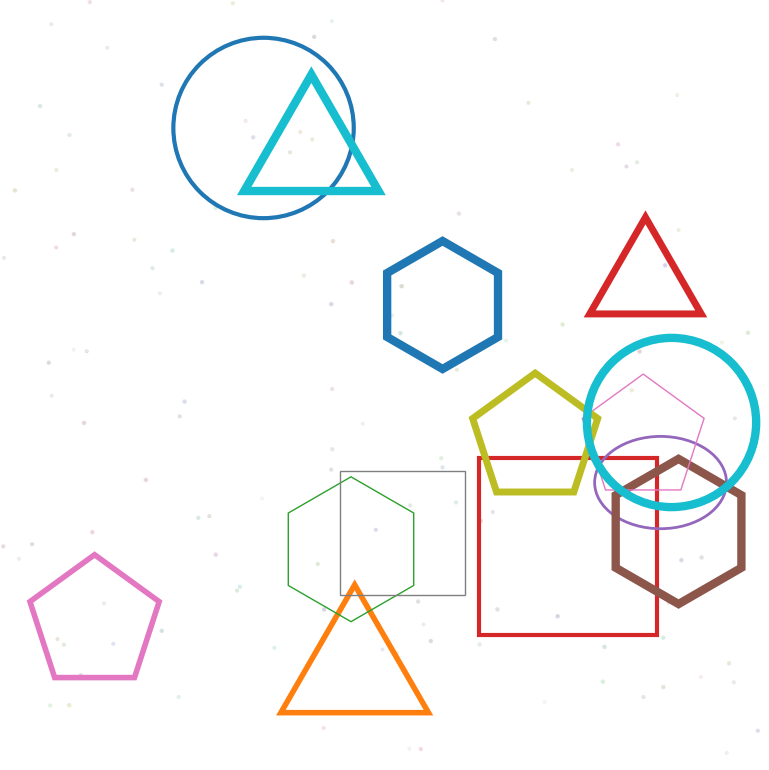[{"shape": "circle", "thickness": 1.5, "radius": 0.59, "center": [0.342, 0.834]}, {"shape": "hexagon", "thickness": 3, "radius": 0.42, "center": [0.575, 0.604]}, {"shape": "triangle", "thickness": 2, "radius": 0.55, "center": [0.461, 0.13]}, {"shape": "hexagon", "thickness": 0.5, "radius": 0.47, "center": [0.456, 0.287]}, {"shape": "triangle", "thickness": 2.5, "radius": 0.42, "center": [0.838, 0.634]}, {"shape": "square", "thickness": 1.5, "radius": 0.58, "center": [0.738, 0.291]}, {"shape": "oval", "thickness": 1, "radius": 0.43, "center": [0.858, 0.373]}, {"shape": "hexagon", "thickness": 3, "radius": 0.47, "center": [0.881, 0.31]}, {"shape": "pentagon", "thickness": 0.5, "radius": 0.42, "center": [0.835, 0.431]}, {"shape": "pentagon", "thickness": 2, "radius": 0.44, "center": [0.123, 0.191]}, {"shape": "square", "thickness": 0.5, "radius": 0.4, "center": [0.523, 0.308]}, {"shape": "pentagon", "thickness": 2.5, "radius": 0.43, "center": [0.695, 0.43]}, {"shape": "circle", "thickness": 3, "radius": 0.55, "center": [0.872, 0.451]}, {"shape": "triangle", "thickness": 3, "radius": 0.5, "center": [0.404, 0.802]}]